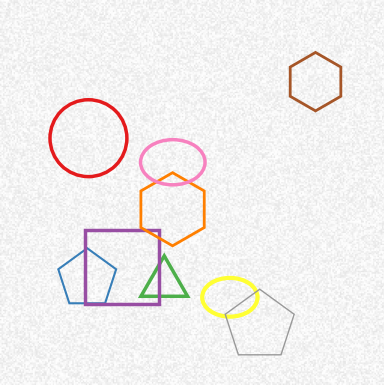[{"shape": "circle", "thickness": 2.5, "radius": 0.5, "center": [0.23, 0.641]}, {"shape": "pentagon", "thickness": 1.5, "radius": 0.4, "center": [0.227, 0.276]}, {"shape": "triangle", "thickness": 2.5, "radius": 0.35, "center": [0.427, 0.265]}, {"shape": "square", "thickness": 2.5, "radius": 0.48, "center": [0.318, 0.306]}, {"shape": "hexagon", "thickness": 2, "radius": 0.47, "center": [0.448, 0.456]}, {"shape": "oval", "thickness": 3, "radius": 0.36, "center": [0.597, 0.228]}, {"shape": "hexagon", "thickness": 2, "radius": 0.38, "center": [0.82, 0.788]}, {"shape": "oval", "thickness": 2.5, "radius": 0.42, "center": [0.449, 0.579]}, {"shape": "pentagon", "thickness": 1, "radius": 0.47, "center": [0.675, 0.155]}]